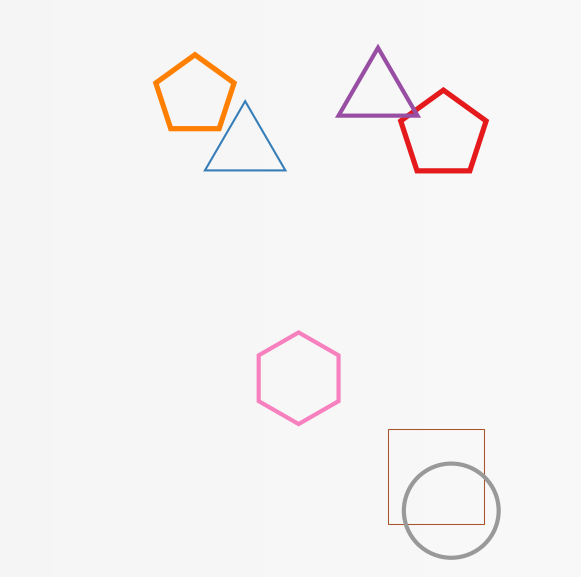[{"shape": "pentagon", "thickness": 2.5, "radius": 0.39, "center": [0.763, 0.766]}, {"shape": "triangle", "thickness": 1, "radius": 0.4, "center": [0.422, 0.744]}, {"shape": "triangle", "thickness": 2, "radius": 0.39, "center": [0.65, 0.838]}, {"shape": "pentagon", "thickness": 2.5, "radius": 0.35, "center": [0.335, 0.834]}, {"shape": "square", "thickness": 0.5, "radius": 0.41, "center": [0.75, 0.174]}, {"shape": "hexagon", "thickness": 2, "radius": 0.4, "center": [0.514, 0.344]}, {"shape": "circle", "thickness": 2, "radius": 0.41, "center": [0.776, 0.115]}]